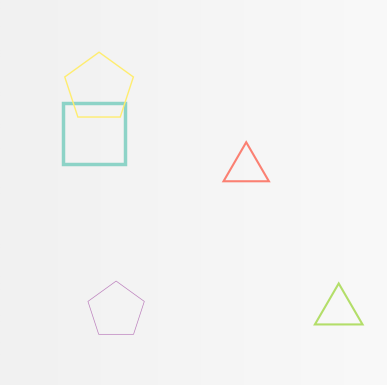[{"shape": "square", "thickness": 2.5, "radius": 0.4, "center": [0.242, 0.653]}, {"shape": "triangle", "thickness": 1.5, "radius": 0.34, "center": [0.635, 0.563]}, {"shape": "triangle", "thickness": 1.5, "radius": 0.35, "center": [0.874, 0.193]}, {"shape": "pentagon", "thickness": 0.5, "radius": 0.38, "center": [0.3, 0.193]}, {"shape": "pentagon", "thickness": 1, "radius": 0.47, "center": [0.256, 0.771]}]